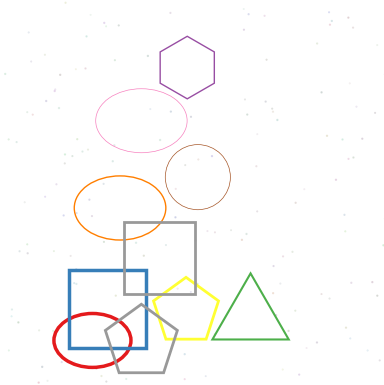[{"shape": "oval", "thickness": 2.5, "radius": 0.5, "center": [0.24, 0.116]}, {"shape": "square", "thickness": 2.5, "radius": 0.5, "center": [0.279, 0.198]}, {"shape": "triangle", "thickness": 1.5, "radius": 0.57, "center": [0.651, 0.175]}, {"shape": "hexagon", "thickness": 1, "radius": 0.41, "center": [0.486, 0.825]}, {"shape": "oval", "thickness": 1, "radius": 0.59, "center": [0.312, 0.46]}, {"shape": "pentagon", "thickness": 2, "radius": 0.44, "center": [0.483, 0.191]}, {"shape": "circle", "thickness": 0.5, "radius": 0.42, "center": [0.514, 0.54]}, {"shape": "oval", "thickness": 0.5, "radius": 0.59, "center": [0.367, 0.686]}, {"shape": "pentagon", "thickness": 2, "radius": 0.49, "center": [0.367, 0.111]}, {"shape": "square", "thickness": 2, "radius": 0.46, "center": [0.414, 0.33]}]